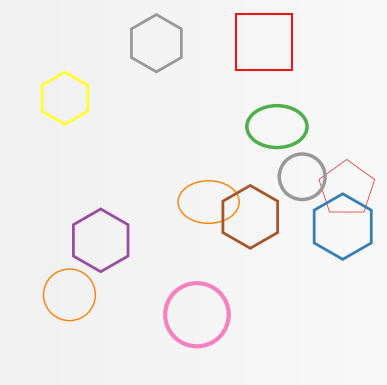[{"shape": "pentagon", "thickness": 0.5, "radius": 0.38, "center": [0.895, 0.51]}, {"shape": "square", "thickness": 1.5, "radius": 0.36, "center": [0.681, 0.891]}, {"shape": "hexagon", "thickness": 2, "radius": 0.43, "center": [0.884, 0.411]}, {"shape": "oval", "thickness": 2.5, "radius": 0.39, "center": [0.715, 0.671]}, {"shape": "hexagon", "thickness": 2, "radius": 0.41, "center": [0.26, 0.376]}, {"shape": "oval", "thickness": 1, "radius": 0.39, "center": [0.538, 0.475]}, {"shape": "circle", "thickness": 1, "radius": 0.33, "center": [0.179, 0.234]}, {"shape": "hexagon", "thickness": 2, "radius": 0.34, "center": [0.168, 0.745]}, {"shape": "hexagon", "thickness": 2, "radius": 0.41, "center": [0.646, 0.437]}, {"shape": "circle", "thickness": 3, "radius": 0.41, "center": [0.508, 0.183]}, {"shape": "hexagon", "thickness": 2, "radius": 0.37, "center": [0.404, 0.888]}, {"shape": "circle", "thickness": 2.5, "radius": 0.3, "center": [0.78, 0.541]}]